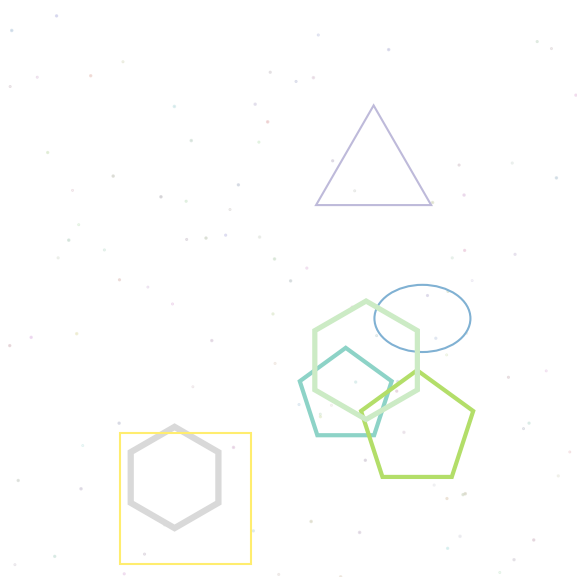[{"shape": "pentagon", "thickness": 2, "radius": 0.42, "center": [0.599, 0.313]}, {"shape": "triangle", "thickness": 1, "radius": 0.58, "center": [0.647, 0.702]}, {"shape": "oval", "thickness": 1, "radius": 0.42, "center": [0.731, 0.448]}, {"shape": "pentagon", "thickness": 2, "radius": 0.51, "center": [0.722, 0.256]}, {"shape": "hexagon", "thickness": 3, "radius": 0.44, "center": [0.302, 0.172]}, {"shape": "hexagon", "thickness": 2.5, "radius": 0.51, "center": [0.634, 0.375]}, {"shape": "square", "thickness": 1, "radius": 0.57, "center": [0.321, 0.136]}]